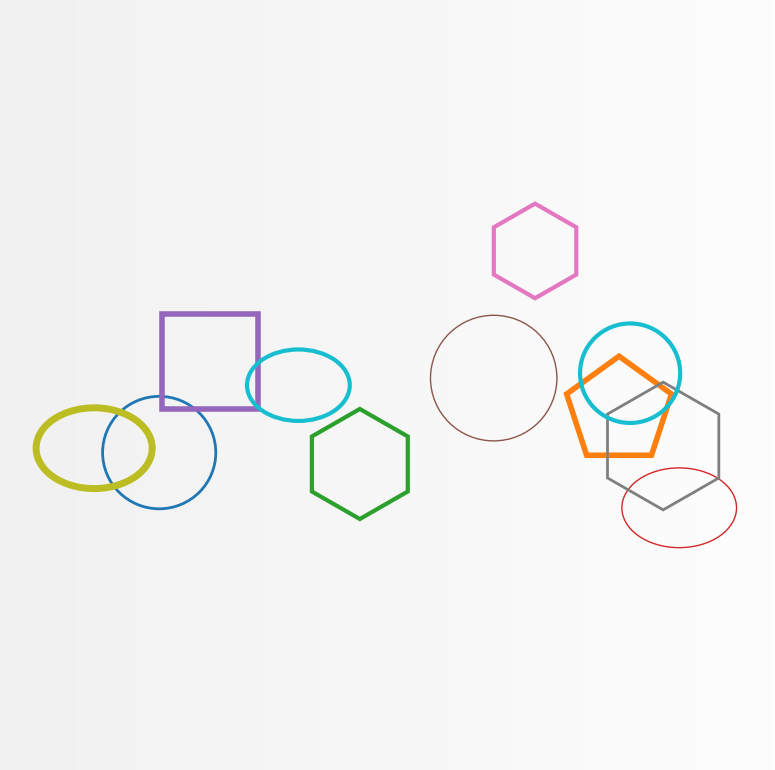[{"shape": "circle", "thickness": 1, "radius": 0.37, "center": [0.205, 0.412]}, {"shape": "pentagon", "thickness": 2, "radius": 0.36, "center": [0.799, 0.466]}, {"shape": "hexagon", "thickness": 1.5, "radius": 0.36, "center": [0.464, 0.397]}, {"shape": "oval", "thickness": 0.5, "radius": 0.37, "center": [0.876, 0.341]}, {"shape": "square", "thickness": 2, "radius": 0.31, "center": [0.271, 0.531]}, {"shape": "circle", "thickness": 0.5, "radius": 0.41, "center": [0.637, 0.509]}, {"shape": "hexagon", "thickness": 1.5, "radius": 0.31, "center": [0.69, 0.674]}, {"shape": "hexagon", "thickness": 1, "radius": 0.41, "center": [0.856, 0.421]}, {"shape": "oval", "thickness": 2.5, "radius": 0.37, "center": [0.121, 0.418]}, {"shape": "circle", "thickness": 1.5, "radius": 0.32, "center": [0.813, 0.515]}, {"shape": "oval", "thickness": 1.5, "radius": 0.33, "center": [0.385, 0.5]}]